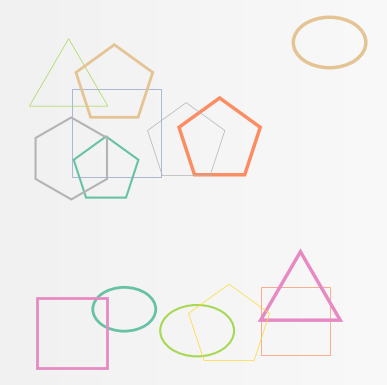[{"shape": "oval", "thickness": 2, "radius": 0.41, "center": [0.321, 0.197]}, {"shape": "pentagon", "thickness": 1.5, "radius": 0.44, "center": [0.274, 0.558]}, {"shape": "square", "thickness": 0.5, "radius": 0.44, "center": [0.763, 0.166]}, {"shape": "pentagon", "thickness": 2.5, "radius": 0.55, "center": [0.567, 0.635]}, {"shape": "square", "thickness": 0.5, "radius": 0.57, "center": [0.301, 0.655]}, {"shape": "square", "thickness": 2, "radius": 0.45, "center": [0.186, 0.135]}, {"shape": "triangle", "thickness": 2.5, "radius": 0.59, "center": [0.775, 0.228]}, {"shape": "oval", "thickness": 1.5, "radius": 0.48, "center": [0.509, 0.141]}, {"shape": "triangle", "thickness": 0.5, "radius": 0.58, "center": [0.177, 0.783]}, {"shape": "pentagon", "thickness": 0.5, "radius": 0.55, "center": [0.591, 0.152]}, {"shape": "oval", "thickness": 2.5, "radius": 0.47, "center": [0.85, 0.89]}, {"shape": "pentagon", "thickness": 2, "radius": 0.52, "center": [0.295, 0.78]}, {"shape": "pentagon", "thickness": 0.5, "radius": 0.52, "center": [0.481, 0.629]}, {"shape": "hexagon", "thickness": 1.5, "radius": 0.53, "center": [0.184, 0.588]}]